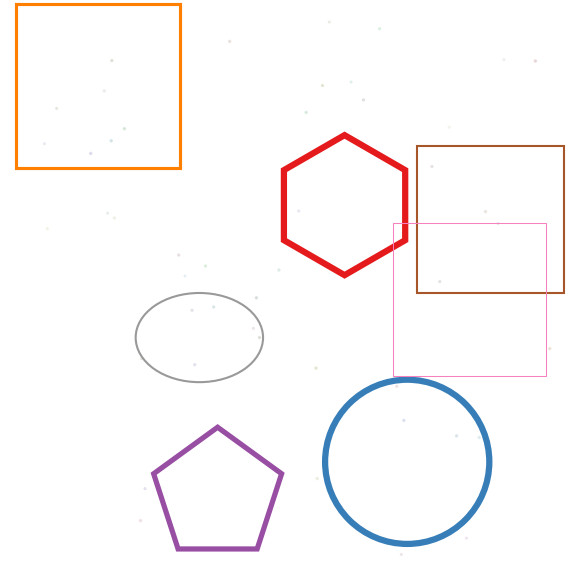[{"shape": "hexagon", "thickness": 3, "radius": 0.61, "center": [0.597, 0.644]}, {"shape": "circle", "thickness": 3, "radius": 0.71, "center": [0.705, 0.199]}, {"shape": "pentagon", "thickness": 2.5, "radius": 0.58, "center": [0.377, 0.143]}, {"shape": "square", "thickness": 1.5, "radius": 0.71, "center": [0.169, 0.85]}, {"shape": "square", "thickness": 1, "radius": 0.63, "center": [0.849, 0.619]}, {"shape": "square", "thickness": 0.5, "radius": 0.66, "center": [0.813, 0.481]}, {"shape": "oval", "thickness": 1, "radius": 0.55, "center": [0.345, 0.415]}]